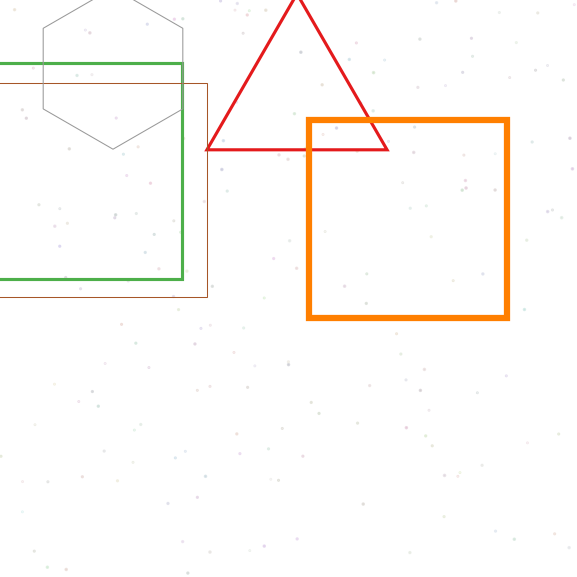[{"shape": "triangle", "thickness": 1.5, "radius": 0.9, "center": [0.514, 0.83]}, {"shape": "square", "thickness": 1.5, "radius": 0.94, "center": [0.128, 0.703]}, {"shape": "square", "thickness": 3, "radius": 0.86, "center": [0.706, 0.62]}, {"shape": "square", "thickness": 0.5, "radius": 0.92, "center": [0.173, 0.67]}, {"shape": "hexagon", "thickness": 0.5, "radius": 0.7, "center": [0.196, 0.88]}]